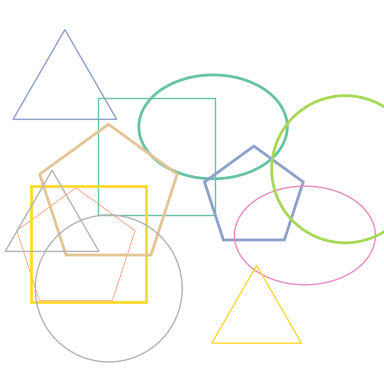[{"shape": "square", "thickness": 1, "radius": 0.76, "center": [0.407, 0.593]}, {"shape": "oval", "thickness": 2, "radius": 0.96, "center": [0.553, 0.67]}, {"shape": "pentagon", "thickness": 0.5, "radius": 0.81, "center": [0.197, 0.351]}, {"shape": "triangle", "thickness": 1, "radius": 0.78, "center": [0.168, 0.768]}, {"shape": "pentagon", "thickness": 2, "radius": 0.67, "center": [0.659, 0.486]}, {"shape": "oval", "thickness": 1, "radius": 0.92, "center": [0.792, 0.388]}, {"shape": "circle", "thickness": 2, "radius": 0.96, "center": [0.897, 0.56]}, {"shape": "square", "thickness": 2, "radius": 0.75, "center": [0.23, 0.367]}, {"shape": "triangle", "thickness": 1, "radius": 0.67, "center": [0.667, 0.176]}, {"shape": "pentagon", "thickness": 2, "radius": 0.94, "center": [0.282, 0.489]}, {"shape": "circle", "thickness": 1, "radius": 0.95, "center": [0.282, 0.251]}, {"shape": "triangle", "thickness": 1, "radius": 0.7, "center": [0.135, 0.417]}]